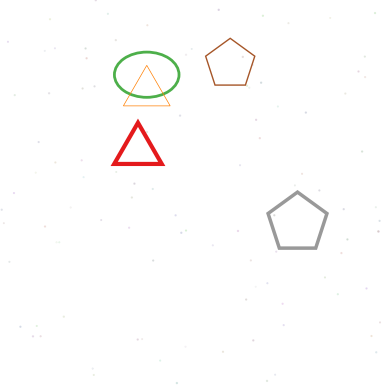[{"shape": "triangle", "thickness": 3, "radius": 0.36, "center": [0.358, 0.61]}, {"shape": "oval", "thickness": 2, "radius": 0.42, "center": [0.381, 0.806]}, {"shape": "triangle", "thickness": 0.5, "radius": 0.35, "center": [0.381, 0.76]}, {"shape": "pentagon", "thickness": 1, "radius": 0.34, "center": [0.598, 0.833]}, {"shape": "pentagon", "thickness": 2.5, "radius": 0.4, "center": [0.773, 0.421]}]